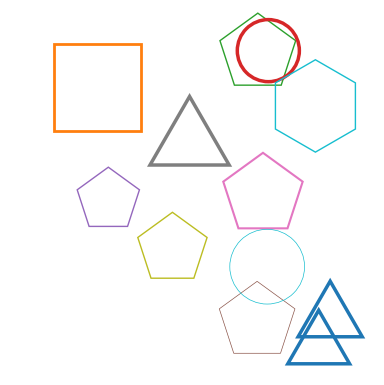[{"shape": "triangle", "thickness": 2.5, "radius": 0.46, "center": [0.828, 0.101]}, {"shape": "triangle", "thickness": 2.5, "radius": 0.48, "center": [0.858, 0.173]}, {"shape": "square", "thickness": 2, "radius": 0.56, "center": [0.253, 0.772]}, {"shape": "pentagon", "thickness": 1, "radius": 0.52, "center": [0.67, 0.862]}, {"shape": "circle", "thickness": 2.5, "radius": 0.4, "center": [0.697, 0.868]}, {"shape": "pentagon", "thickness": 1, "radius": 0.43, "center": [0.281, 0.481]}, {"shape": "pentagon", "thickness": 0.5, "radius": 0.52, "center": [0.668, 0.166]}, {"shape": "pentagon", "thickness": 1.5, "radius": 0.54, "center": [0.683, 0.495]}, {"shape": "triangle", "thickness": 2.5, "radius": 0.59, "center": [0.492, 0.631]}, {"shape": "pentagon", "thickness": 1, "radius": 0.47, "center": [0.448, 0.354]}, {"shape": "circle", "thickness": 0.5, "radius": 0.49, "center": [0.694, 0.307]}, {"shape": "hexagon", "thickness": 1, "radius": 0.6, "center": [0.819, 0.725]}]